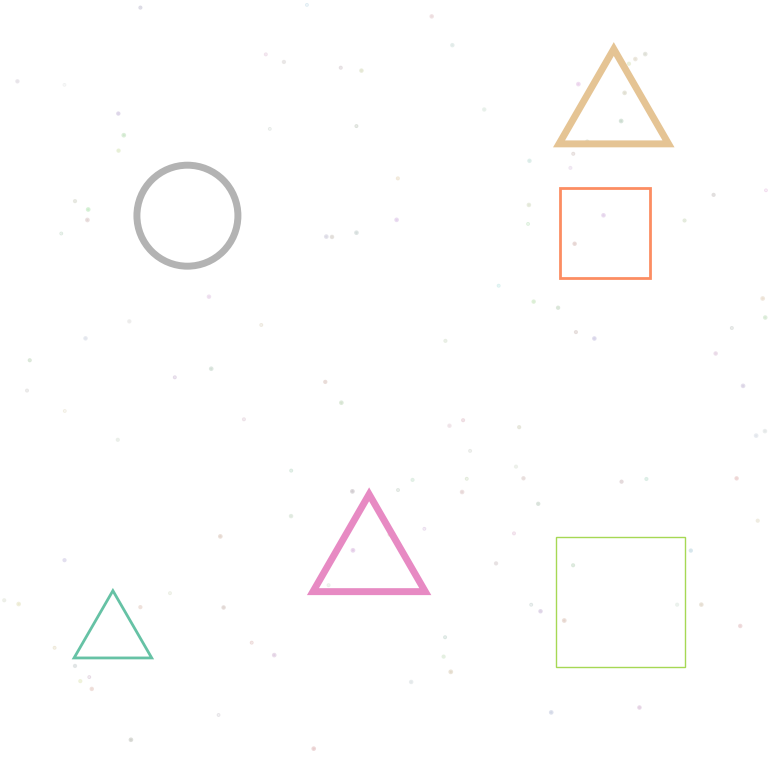[{"shape": "triangle", "thickness": 1, "radius": 0.29, "center": [0.147, 0.175]}, {"shape": "square", "thickness": 1, "radius": 0.29, "center": [0.785, 0.697]}, {"shape": "triangle", "thickness": 2.5, "radius": 0.42, "center": [0.479, 0.274]}, {"shape": "square", "thickness": 0.5, "radius": 0.42, "center": [0.806, 0.218]}, {"shape": "triangle", "thickness": 2.5, "radius": 0.41, "center": [0.797, 0.854]}, {"shape": "circle", "thickness": 2.5, "radius": 0.33, "center": [0.243, 0.72]}]